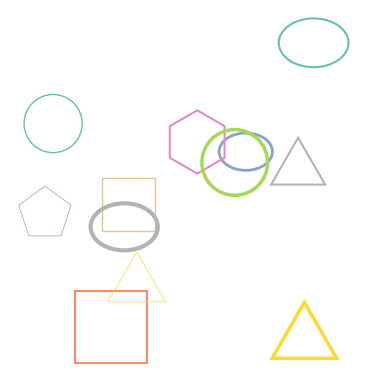[{"shape": "oval", "thickness": 1.5, "radius": 0.45, "center": [0.815, 0.889]}, {"shape": "circle", "thickness": 1, "radius": 0.38, "center": [0.138, 0.679]}, {"shape": "square", "thickness": 1.5, "radius": 0.47, "center": [0.288, 0.15]}, {"shape": "pentagon", "thickness": 0.5, "radius": 0.36, "center": [0.117, 0.445]}, {"shape": "oval", "thickness": 2, "radius": 0.35, "center": [0.638, 0.606]}, {"shape": "hexagon", "thickness": 1.5, "radius": 0.41, "center": [0.512, 0.631]}, {"shape": "circle", "thickness": 2.5, "radius": 0.43, "center": [0.61, 0.578]}, {"shape": "triangle", "thickness": 0.5, "radius": 0.43, "center": [0.355, 0.259]}, {"shape": "triangle", "thickness": 2.5, "radius": 0.48, "center": [0.791, 0.118]}, {"shape": "square", "thickness": 1, "radius": 0.35, "center": [0.334, 0.469]}, {"shape": "triangle", "thickness": 1.5, "radius": 0.41, "center": [0.774, 0.561]}, {"shape": "oval", "thickness": 3, "radius": 0.44, "center": [0.323, 0.411]}]